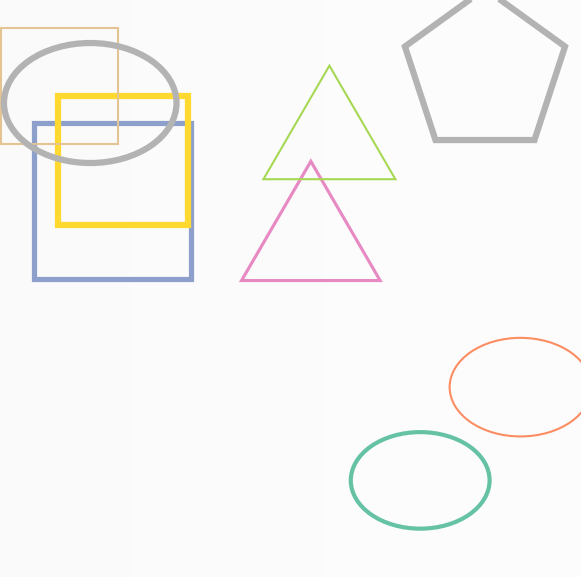[{"shape": "oval", "thickness": 2, "radius": 0.6, "center": [0.723, 0.167]}, {"shape": "oval", "thickness": 1, "radius": 0.61, "center": [0.896, 0.329]}, {"shape": "square", "thickness": 2.5, "radius": 0.67, "center": [0.193, 0.651]}, {"shape": "triangle", "thickness": 1.5, "radius": 0.69, "center": [0.535, 0.582]}, {"shape": "triangle", "thickness": 1, "radius": 0.66, "center": [0.567, 0.754]}, {"shape": "square", "thickness": 3, "radius": 0.56, "center": [0.211, 0.721]}, {"shape": "square", "thickness": 1, "radius": 0.5, "center": [0.103, 0.85]}, {"shape": "oval", "thickness": 3, "radius": 0.74, "center": [0.155, 0.821]}, {"shape": "pentagon", "thickness": 3, "radius": 0.72, "center": [0.834, 0.874]}]